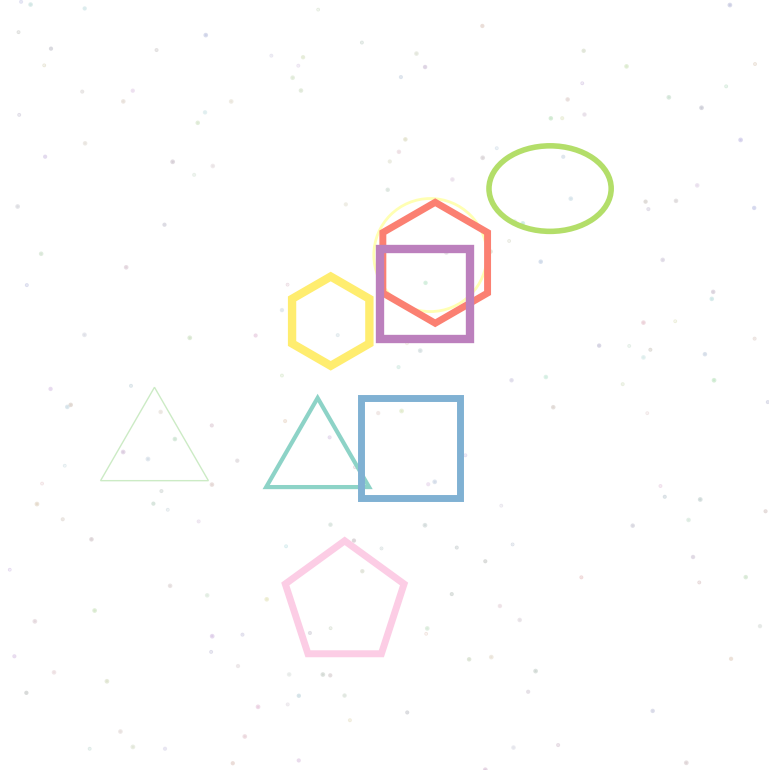[{"shape": "triangle", "thickness": 1.5, "radius": 0.39, "center": [0.413, 0.406]}, {"shape": "circle", "thickness": 1, "radius": 0.37, "center": [0.559, 0.669]}, {"shape": "hexagon", "thickness": 2.5, "radius": 0.39, "center": [0.565, 0.659]}, {"shape": "square", "thickness": 2.5, "radius": 0.32, "center": [0.533, 0.418]}, {"shape": "oval", "thickness": 2, "radius": 0.4, "center": [0.714, 0.755]}, {"shape": "pentagon", "thickness": 2.5, "radius": 0.41, "center": [0.448, 0.217]}, {"shape": "square", "thickness": 3, "radius": 0.29, "center": [0.551, 0.618]}, {"shape": "triangle", "thickness": 0.5, "radius": 0.4, "center": [0.201, 0.416]}, {"shape": "hexagon", "thickness": 3, "radius": 0.29, "center": [0.43, 0.583]}]